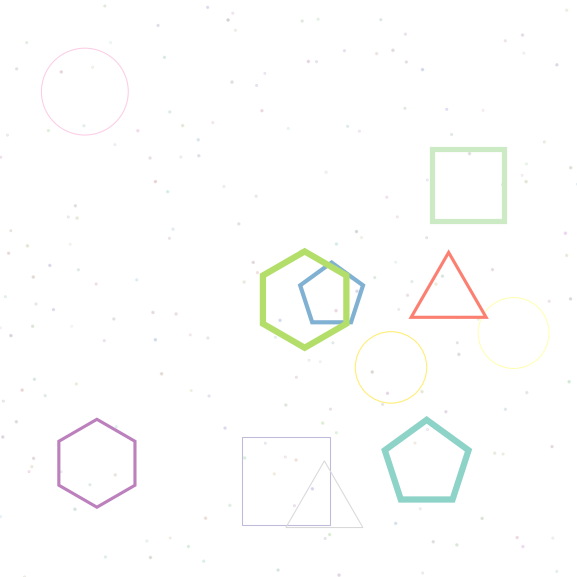[{"shape": "pentagon", "thickness": 3, "radius": 0.38, "center": [0.739, 0.196]}, {"shape": "circle", "thickness": 0.5, "radius": 0.31, "center": [0.889, 0.422]}, {"shape": "square", "thickness": 0.5, "radius": 0.38, "center": [0.495, 0.166]}, {"shape": "triangle", "thickness": 1.5, "radius": 0.37, "center": [0.777, 0.487]}, {"shape": "pentagon", "thickness": 2, "radius": 0.29, "center": [0.574, 0.487]}, {"shape": "hexagon", "thickness": 3, "radius": 0.42, "center": [0.528, 0.48]}, {"shape": "circle", "thickness": 0.5, "radius": 0.38, "center": [0.147, 0.841]}, {"shape": "triangle", "thickness": 0.5, "radius": 0.38, "center": [0.562, 0.124]}, {"shape": "hexagon", "thickness": 1.5, "radius": 0.38, "center": [0.168, 0.197]}, {"shape": "square", "thickness": 2.5, "radius": 0.31, "center": [0.811, 0.678]}, {"shape": "circle", "thickness": 0.5, "radius": 0.31, "center": [0.677, 0.363]}]